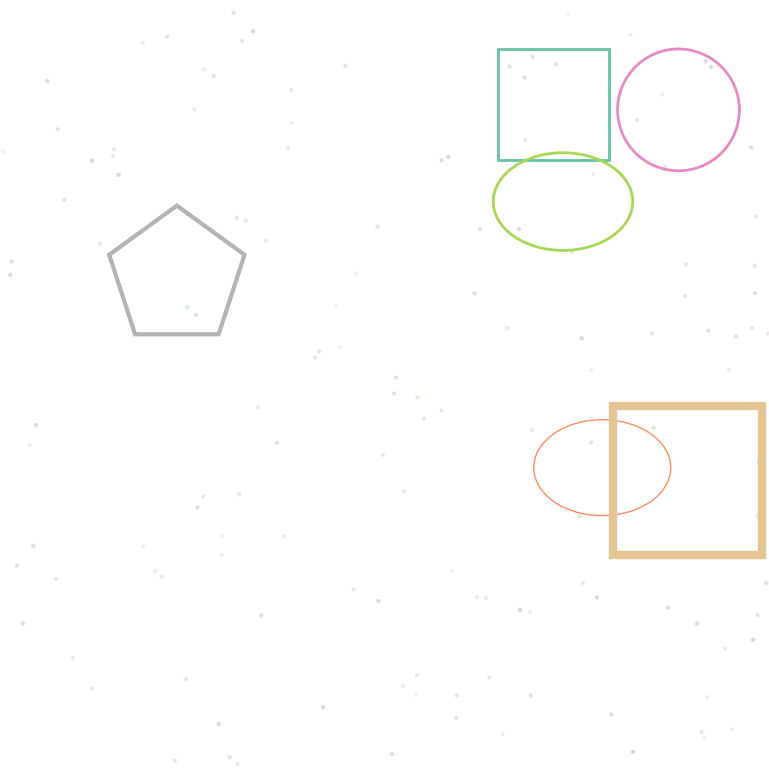[{"shape": "square", "thickness": 1, "radius": 0.36, "center": [0.719, 0.865]}, {"shape": "oval", "thickness": 0.5, "radius": 0.44, "center": [0.782, 0.393]}, {"shape": "circle", "thickness": 1, "radius": 0.4, "center": [0.881, 0.857]}, {"shape": "oval", "thickness": 1, "radius": 0.45, "center": [0.731, 0.738]}, {"shape": "square", "thickness": 3, "radius": 0.48, "center": [0.892, 0.376]}, {"shape": "pentagon", "thickness": 1.5, "radius": 0.46, "center": [0.23, 0.641]}]